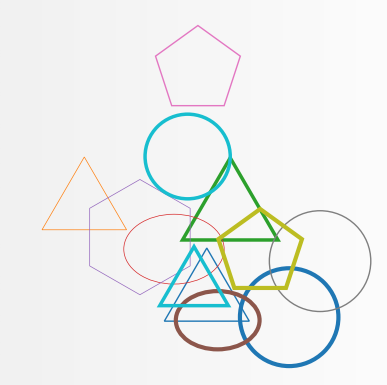[{"shape": "circle", "thickness": 3, "radius": 0.64, "center": [0.746, 0.176]}, {"shape": "triangle", "thickness": 1, "radius": 0.63, "center": [0.534, 0.229]}, {"shape": "triangle", "thickness": 0.5, "radius": 0.63, "center": [0.218, 0.466]}, {"shape": "triangle", "thickness": 2.5, "radius": 0.71, "center": [0.594, 0.448]}, {"shape": "oval", "thickness": 0.5, "radius": 0.65, "center": [0.449, 0.353]}, {"shape": "hexagon", "thickness": 0.5, "radius": 0.75, "center": [0.361, 0.384]}, {"shape": "oval", "thickness": 3, "radius": 0.54, "center": [0.562, 0.168]}, {"shape": "pentagon", "thickness": 1, "radius": 0.58, "center": [0.511, 0.819]}, {"shape": "circle", "thickness": 1, "radius": 0.65, "center": [0.826, 0.322]}, {"shape": "pentagon", "thickness": 3, "radius": 0.57, "center": [0.671, 0.344]}, {"shape": "circle", "thickness": 2.5, "radius": 0.55, "center": [0.484, 0.594]}, {"shape": "triangle", "thickness": 2.5, "radius": 0.51, "center": [0.501, 0.257]}]